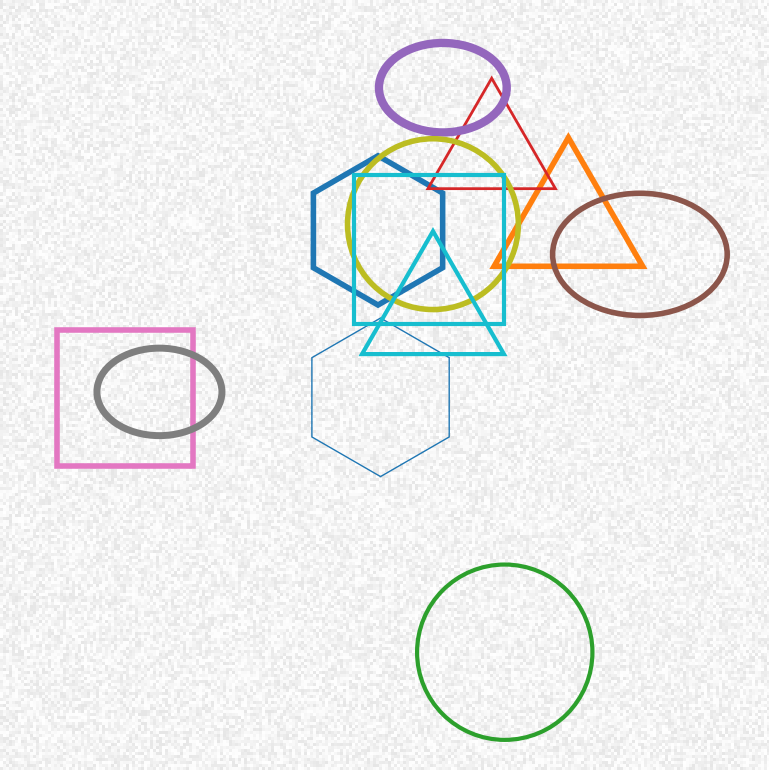[{"shape": "hexagon", "thickness": 2, "radius": 0.48, "center": [0.491, 0.701]}, {"shape": "hexagon", "thickness": 0.5, "radius": 0.51, "center": [0.494, 0.484]}, {"shape": "triangle", "thickness": 2, "radius": 0.56, "center": [0.738, 0.71]}, {"shape": "circle", "thickness": 1.5, "radius": 0.57, "center": [0.656, 0.153]}, {"shape": "triangle", "thickness": 1, "radius": 0.48, "center": [0.639, 0.803]}, {"shape": "oval", "thickness": 3, "radius": 0.41, "center": [0.575, 0.886]}, {"shape": "oval", "thickness": 2, "radius": 0.57, "center": [0.831, 0.67]}, {"shape": "square", "thickness": 2, "radius": 0.44, "center": [0.162, 0.483]}, {"shape": "oval", "thickness": 2.5, "radius": 0.41, "center": [0.207, 0.491]}, {"shape": "circle", "thickness": 2, "radius": 0.55, "center": [0.562, 0.709]}, {"shape": "triangle", "thickness": 1.5, "radius": 0.53, "center": [0.562, 0.593]}, {"shape": "square", "thickness": 1.5, "radius": 0.49, "center": [0.557, 0.676]}]